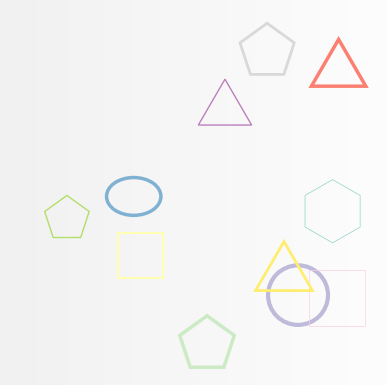[{"shape": "hexagon", "thickness": 0.5, "radius": 0.41, "center": [0.858, 0.451]}, {"shape": "square", "thickness": 1.5, "radius": 0.29, "center": [0.363, 0.336]}, {"shape": "circle", "thickness": 3, "radius": 0.39, "center": [0.769, 0.233]}, {"shape": "triangle", "thickness": 2.5, "radius": 0.41, "center": [0.874, 0.817]}, {"shape": "oval", "thickness": 2.5, "radius": 0.35, "center": [0.345, 0.49]}, {"shape": "pentagon", "thickness": 1, "radius": 0.3, "center": [0.173, 0.432]}, {"shape": "square", "thickness": 0.5, "radius": 0.36, "center": [0.87, 0.225]}, {"shape": "pentagon", "thickness": 2, "radius": 0.37, "center": [0.689, 0.866]}, {"shape": "triangle", "thickness": 1, "radius": 0.4, "center": [0.581, 0.715]}, {"shape": "pentagon", "thickness": 2.5, "radius": 0.37, "center": [0.534, 0.106]}, {"shape": "triangle", "thickness": 2, "radius": 0.42, "center": [0.733, 0.288]}]